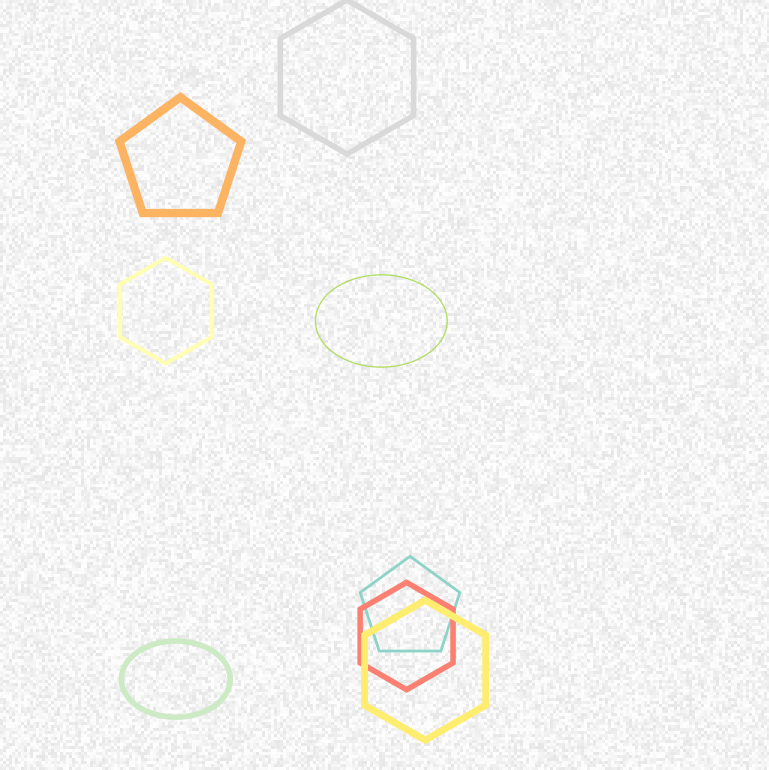[{"shape": "pentagon", "thickness": 1, "radius": 0.34, "center": [0.533, 0.209]}, {"shape": "hexagon", "thickness": 1.5, "radius": 0.34, "center": [0.215, 0.597]}, {"shape": "hexagon", "thickness": 2, "radius": 0.35, "center": [0.528, 0.174]}, {"shape": "pentagon", "thickness": 3, "radius": 0.42, "center": [0.234, 0.791]}, {"shape": "oval", "thickness": 0.5, "radius": 0.43, "center": [0.495, 0.583]}, {"shape": "hexagon", "thickness": 2, "radius": 0.5, "center": [0.451, 0.9]}, {"shape": "oval", "thickness": 2, "radius": 0.35, "center": [0.228, 0.118]}, {"shape": "hexagon", "thickness": 2.5, "radius": 0.45, "center": [0.552, 0.13]}]